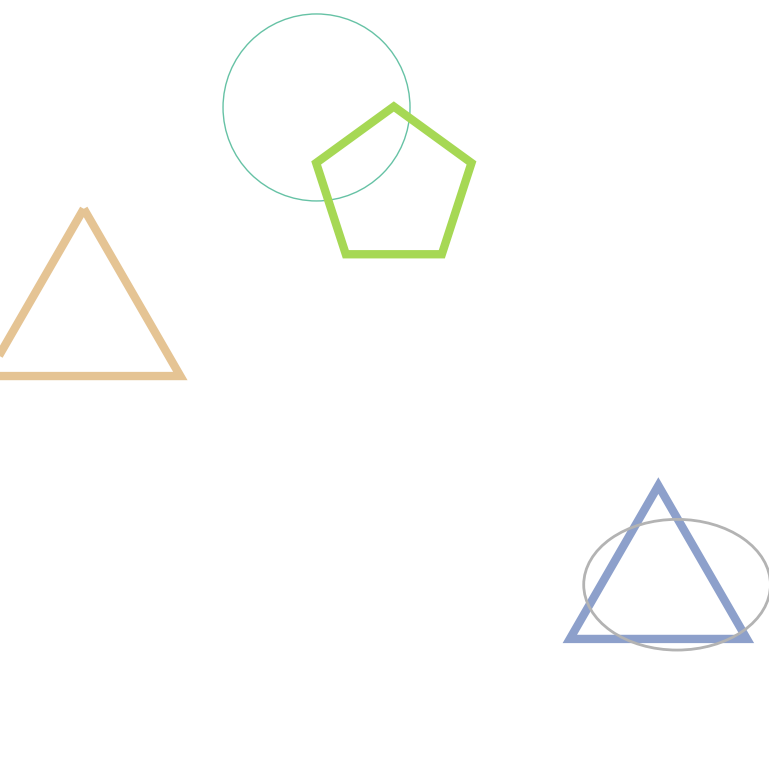[{"shape": "circle", "thickness": 0.5, "radius": 0.61, "center": [0.411, 0.86]}, {"shape": "triangle", "thickness": 3, "radius": 0.66, "center": [0.855, 0.237]}, {"shape": "pentagon", "thickness": 3, "radius": 0.53, "center": [0.511, 0.756]}, {"shape": "triangle", "thickness": 3, "radius": 0.72, "center": [0.109, 0.584]}, {"shape": "oval", "thickness": 1, "radius": 0.61, "center": [0.879, 0.241]}]